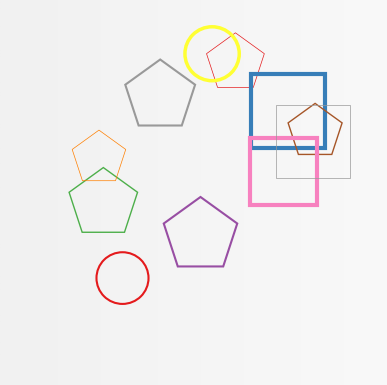[{"shape": "pentagon", "thickness": 0.5, "radius": 0.39, "center": [0.608, 0.836]}, {"shape": "circle", "thickness": 1.5, "radius": 0.34, "center": [0.316, 0.278]}, {"shape": "square", "thickness": 3, "radius": 0.48, "center": [0.744, 0.712]}, {"shape": "pentagon", "thickness": 1, "radius": 0.46, "center": [0.267, 0.472]}, {"shape": "pentagon", "thickness": 1.5, "radius": 0.5, "center": [0.517, 0.389]}, {"shape": "pentagon", "thickness": 0.5, "radius": 0.36, "center": [0.255, 0.589]}, {"shape": "circle", "thickness": 2.5, "radius": 0.35, "center": [0.547, 0.86]}, {"shape": "pentagon", "thickness": 1, "radius": 0.37, "center": [0.813, 0.658]}, {"shape": "square", "thickness": 3, "radius": 0.43, "center": [0.731, 0.554]}, {"shape": "square", "thickness": 0.5, "radius": 0.48, "center": [0.808, 0.633]}, {"shape": "pentagon", "thickness": 1.5, "radius": 0.47, "center": [0.413, 0.751]}]